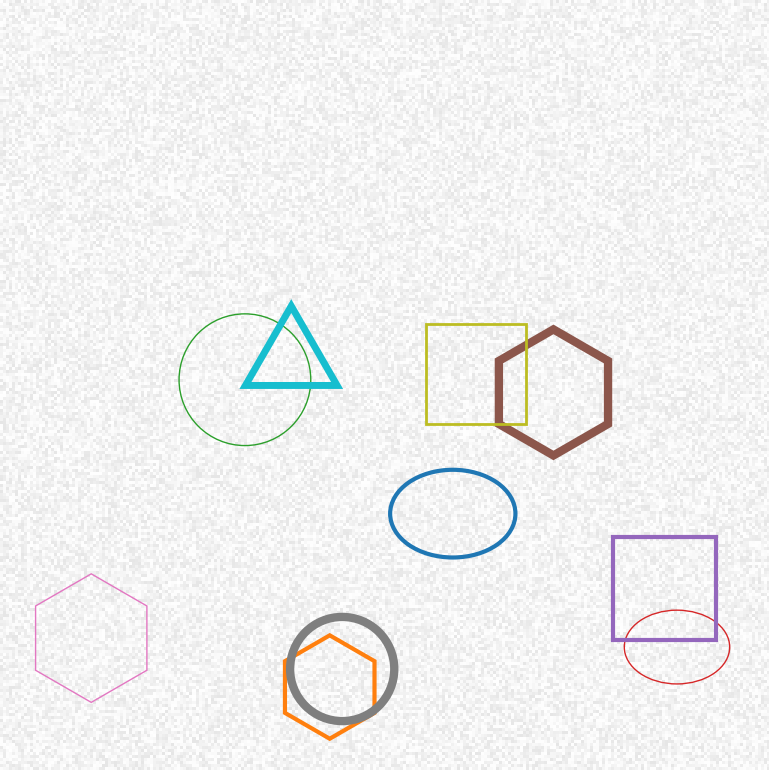[{"shape": "oval", "thickness": 1.5, "radius": 0.41, "center": [0.588, 0.333]}, {"shape": "hexagon", "thickness": 1.5, "radius": 0.34, "center": [0.428, 0.108]}, {"shape": "circle", "thickness": 0.5, "radius": 0.43, "center": [0.318, 0.507]}, {"shape": "oval", "thickness": 0.5, "radius": 0.34, "center": [0.879, 0.16]}, {"shape": "square", "thickness": 1.5, "radius": 0.33, "center": [0.863, 0.236]}, {"shape": "hexagon", "thickness": 3, "radius": 0.41, "center": [0.719, 0.49]}, {"shape": "hexagon", "thickness": 0.5, "radius": 0.42, "center": [0.118, 0.171]}, {"shape": "circle", "thickness": 3, "radius": 0.34, "center": [0.444, 0.131]}, {"shape": "square", "thickness": 1, "radius": 0.32, "center": [0.618, 0.514]}, {"shape": "triangle", "thickness": 2.5, "radius": 0.34, "center": [0.378, 0.534]}]